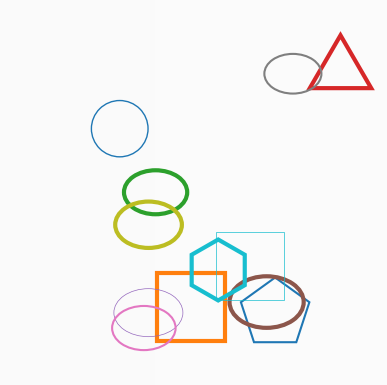[{"shape": "pentagon", "thickness": 1.5, "radius": 0.46, "center": [0.71, 0.186]}, {"shape": "circle", "thickness": 1, "radius": 0.37, "center": [0.309, 0.666]}, {"shape": "square", "thickness": 3, "radius": 0.44, "center": [0.494, 0.203]}, {"shape": "oval", "thickness": 3, "radius": 0.41, "center": [0.402, 0.501]}, {"shape": "triangle", "thickness": 3, "radius": 0.46, "center": [0.879, 0.817]}, {"shape": "oval", "thickness": 0.5, "radius": 0.45, "center": [0.383, 0.188]}, {"shape": "oval", "thickness": 3, "radius": 0.48, "center": [0.688, 0.215]}, {"shape": "oval", "thickness": 1.5, "radius": 0.41, "center": [0.371, 0.148]}, {"shape": "oval", "thickness": 1.5, "radius": 0.37, "center": [0.756, 0.808]}, {"shape": "oval", "thickness": 3, "radius": 0.43, "center": [0.383, 0.416]}, {"shape": "square", "thickness": 0.5, "radius": 0.44, "center": [0.645, 0.309]}, {"shape": "hexagon", "thickness": 3, "radius": 0.4, "center": [0.563, 0.299]}]